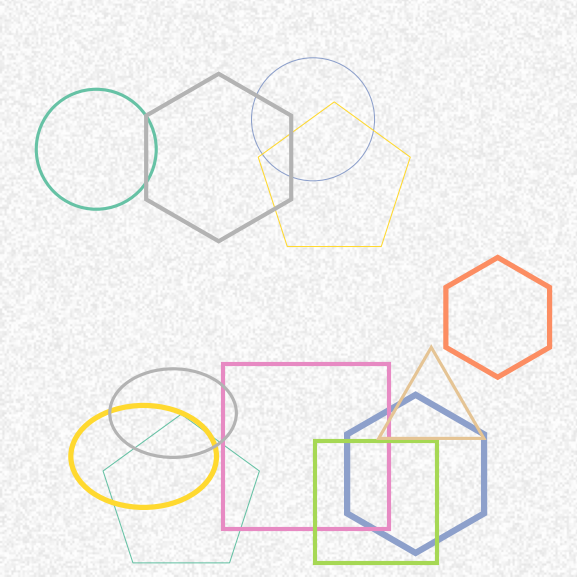[{"shape": "pentagon", "thickness": 0.5, "radius": 0.71, "center": [0.314, 0.14]}, {"shape": "circle", "thickness": 1.5, "radius": 0.52, "center": [0.167, 0.741]}, {"shape": "hexagon", "thickness": 2.5, "radius": 0.52, "center": [0.862, 0.45]}, {"shape": "circle", "thickness": 0.5, "radius": 0.53, "center": [0.542, 0.793]}, {"shape": "hexagon", "thickness": 3, "radius": 0.68, "center": [0.72, 0.179]}, {"shape": "square", "thickness": 2, "radius": 0.72, "center": [0.529, 0.226]}, {"shape": "square", "thickness": 2, "radius": 0.53, "center": [0.651, 0.129]}, {"shape": "oval", "thickness": 2.5, "radius": 0.63, "center": [0.249, 0.209]}, {"shape": "pentagon", "thickness": 0.5, "radius": 0.69, "center": [0.579, 0.684]}, {"shape": "triangle", "thickness": 1.5, "radius": 0.53, "center": [0.747, 0.293]}, {"shape": "oval", "thickness": 1.5, "radius": 0.55, "center": [0.3, 0.284]}, {"shape": "hexagon", "thickness": 2, "radius": 0.72, "center": [0.379, 0.726]}]